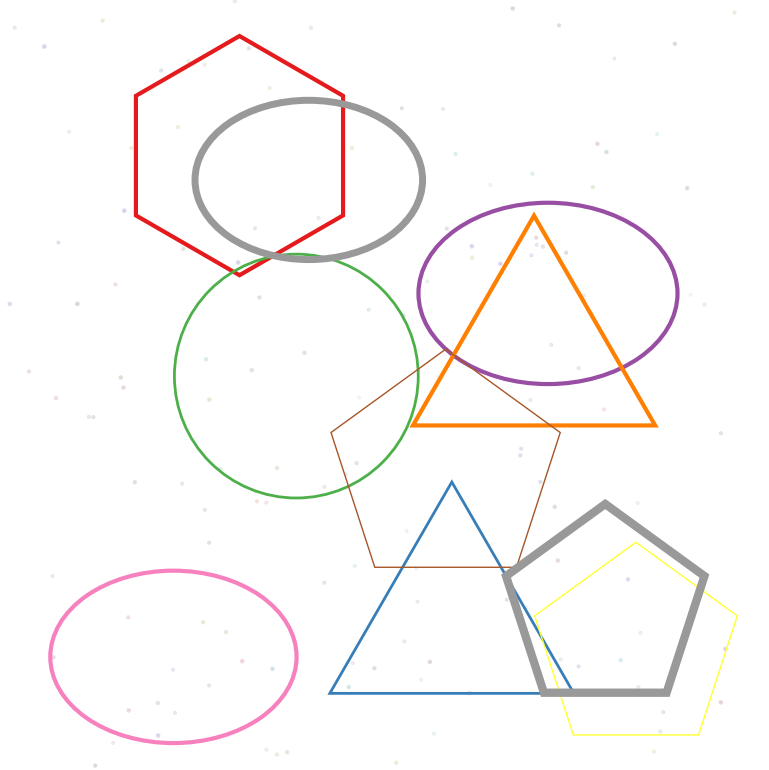[{"shape": "hexagon", "thickness": 1.5, "radius": 0.78, "center": [0.311, 0.798]}, {"shape": "triangle", "thickness": 1, "radius": 0.91, "center": [0.587, 0.191]}, {"shape": "circle", "thickness": 1, "radius": 0.79, "center": [0.385, 0.512]}, {"shape": "oval", "thickness": 1.5, "radius": 0.84, "center": [0.712, 0.619]}, {"shape": "triangle", "thickness": 1.5, "radius": 0.91, "center": [0.694, 0.538]}, {"shape": "pentagon", "thickness": 0.5, "radius": 0.69, "center": [0.826, 0.157]}, {"shape": "pentagon", "thickness": 0.5, "radius": 0.78, "center": [0.579, 0.39]}, {"shape": "oval", "thickness": 1.5, "radius": 0.8, "center": [0.225, 0.147]}, {"shape": "pentagon", "thickness": 3, "radius": 0.68, "center": [0.786, 0.21]}, {"shape": "oval", "thickness": 2.5, "radius": 0.74, "center": [0.401, 0.766]}]